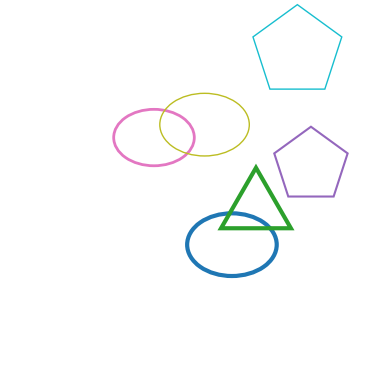[{"shape": "oval", "thickness": 3, "radius": 0.58, "center": [0.602, 0.365]}, {"shape": "triangle", "thickness": 3, "radius": 0.52, "center": [0.665, 0.459]}, {"shape": "pentagon", "thickness": 1.5, "radius": 0.5, "center": [0.808, 0.571]}, {"shape": "oval", "thickness": 2, "radius": 0.52, "center": [0.4, 0.643]}, {"shape": "oval", "thickness": 1, "radius": 0.58, "center": [0.531, 0.676]}, {"shape": "pentagon", "thickness": 1, "radius": 0.61, "center": [0.772, 0.867]}]